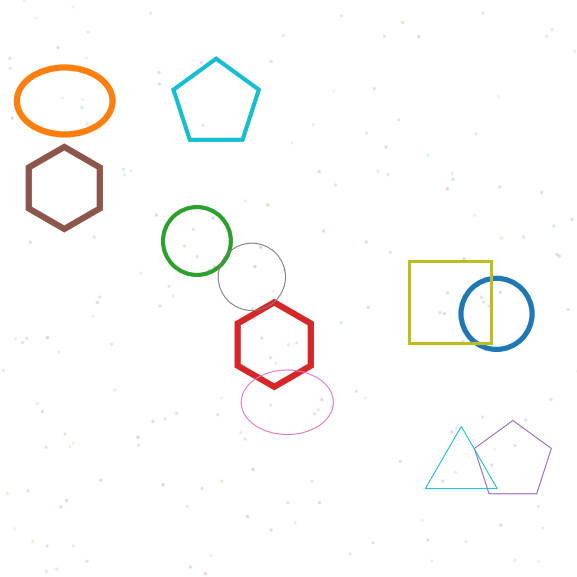[{"shape": "circle", "thickness": 2.5, "radius": 0.31, "center": [0.86, 0.456]}, {"shape": "oval", "thickness": 3, "radius": 0.41, "center": [0.112, 0.824]}, {"shape": "circle", "thickness": 2, "radius": 0.29, "center": [0.341, 0.582]}, {"shape": "hexagon", "thickness": 3, "radius": 0.37, "center": [0.475, 0.402]}, {"shape": "pentagon", "thickness": 0.5, "radius": 0.35, "center": [0.888, 0.201]}, {"shape": "hexagon", "thickness": 3, "radius": 0.36, "center": [0.111, 0.674]}, {"shape": "oval", "thickness": 0.5, "radius": 0.4, "center": [0.497, 0.303]}, {"shape": "circle", "thickness": 0.5, "radius": 0.29, "center": [0.436, 0.52]}, {"shape": "square", "thickness": 1.5, "radius": 0.35, "center": [0.779, 0.476]}, {"shape": "pentagon", "thickness": 2, "radius": 0.39, "center": [0.374, 0.82]}, {"shape": "triangle", "thickness": 0.5, "radius": 0.36, "center": [0.799, 0.189]}]